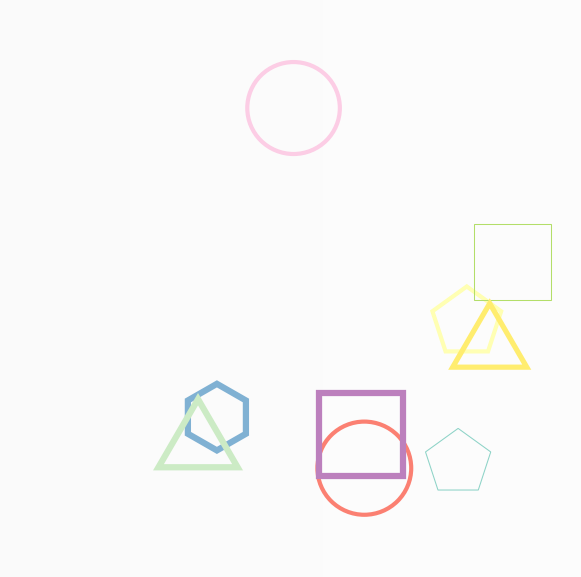[{"shape": "pentagon", "thickness": 0.5, "radius": 0.29, "center": [0.788, 0.198]}, {"shape": "pentagon", "thickness": 2, "radius": 0.31, "center": [0.803, 0.441]}, {"shape": "circle", "thickness": 2, "radius": 0.4, "center": [0.627, 0.188]}, {"shape": "hexagon", "thickness": 3, "radius": 0.29, "center": [0.373, 0.277]}, {"shape": "square", "thickness": 0.5, "radius": 0.33, "center": [0.882, 0.545]}, {"shape": "circle", "thickness": 2, "radius": 0.4, "center": [0.505, 0.812]}, {"shape": "square", "thickness": 3, "radius": 0.36, "center": [0.621, 0.248]}, {"shape": "triangle", "thickness": 3, "radius": 0.39, "center": [0.341, 0.229]}, {"shape": "triangle", "thickness": 2.5, "radius": 0.37, "center": [0.843, 0.4]}]